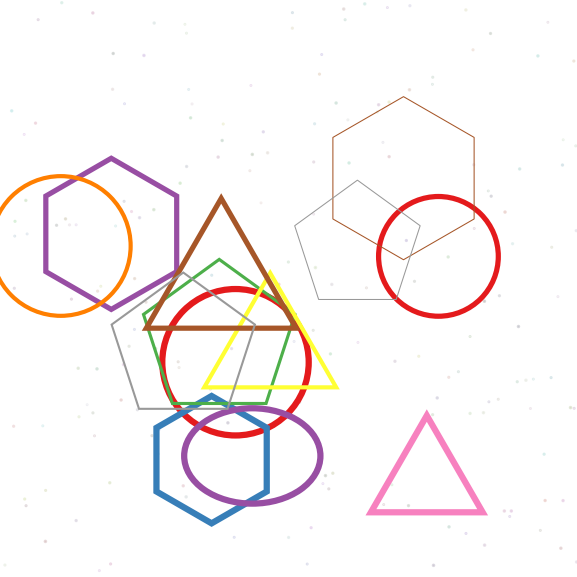[{"shape": "circle", "thickness": 2.5, "radius": 0.52, "center": [0.759, 0.555]}, {"shape": "circle", "thickness": 3, "radius": 0.63, "center": [0.408, 0.372]}, {"shape": "hexagon", "thickness": 3, "radius": 0.55, "center": [0.366, 0.203]}, {"shape": "pentagon", "thickness": 1.5, "radius": 0.69, "center": [0.38, 0.412]}, {"shape": "hexagon", "thickness": 2.5, "radius": 0.65, "center": [0.193, 0.594]}, {"shape": "oval", "thickness": 3, "radius": 0.59, "center": [0.437, 0.21]}, {"shape": "circle", "thickness": 2, "radius": 0.6, "center": [0.105, 0.573]}, {"shape": "triangle", "thickness": 2, "radius": 0.66, "center": [0.468, 0.394]}, {"shape": "hexagon", "thickness": 0.5, "radius": 0.71, "center": [0.699, 0.691]}, {"shape": "triangle", "thickness": 2.5, "radius": 0.75, "center": [0.383, 0.506]}, {"shape": "triangle", "thickness": 3, "radius": 0.56, "center": [0.739, 0.168]}, {"shape": "pentagon", "thickness": 0.5, "radius": 0.57, "center": [0.619, 0.573]}, {"shape": "pentagon", "thickness": 1, "radius": 0.65, "center": [0.317, 0.397]}]